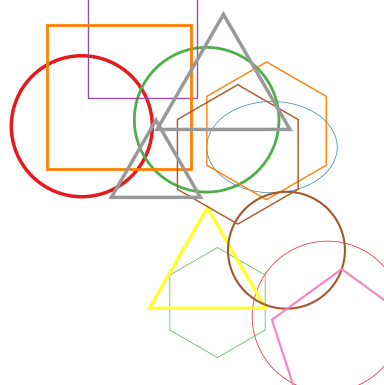[{"shape": "circle", "thickness": 0.5, "radius": 0.98, "center": [0.851, 0.178]}, {"shape": "circle", "thickness": 2.5, "radius": 0.92, "center": [0.212, 0.672]}, {"shape": "oval", "thickness": 0.5, "radius": 0.85, "center": [0.707, 0.618]}, {"shape": "circle", "thickness": 2, "radius": 0.94, "center": [0.537, 0.689]}, {"shape": "hexagon", "thickness": 0.5, "radius": 0.71, "center": [0.565, 0.214]}, {"shape": "square", "thickness": 1, "radius": 0.7, "center": [0.37, 0.887]}, {"shape": "square", "thickness": 2, "radius": 0.94, "center": [0.309, 0.748]}, {"shape": "hexagon", "thickness": 1, "radius": 0.89, "center": [0.692, 0.66]}, {"shape": "triangle", "thickness": 2.5, "radius": 0.87, "center": [0.539, 0.286]}, {"shape": "circle", "thickness": 1.5, "radius": 0.76, "center": [0.744, 0.35]}, {"shape": "hexagon", "thickness": 1, "radius": 0.91, "center": [0.618, 0.599]}, {"shape": "pentagon", "thickness": 1.5, "radius": 0.95, "center": [0.888, 0.111]}, {"shape": "triangle", "thickness": 2.5, "radius": 1.0, "center": [0.58, 0.763]}, {"shape": "triangle", "thickness": 2.5, "radius": 0.67, "center": [0.405, 0.554]}]